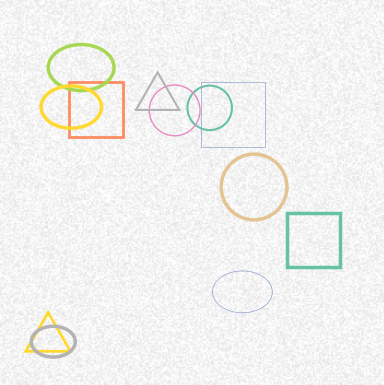[{"shape": "square", "thickness": 2.5, "radius": 0.35, "center": [0.814, 0.376]}, {"shape": "circle", "thickness": 1.5, "radius": 0.29, "center": [0.545, 0.72]}, {"shape": "square", "thickness": 2, "radius": 0.36, "center": [0.249, 0.715]}, {"shape": "oval", "thickness": 0.5, "radius": 0.39, "center": [0.63, 0.242]}, {"shape": "square", "thickness": 0.5, "radius": 0.42, "center": [0.605, 0.703]}, {"shape": "circle", "thickness": 1, "radius": 0.33, "center": [0.454, 0.713]}, {"shape": "oval", "thickness": 2.5, "radius": 0.43, "center": [0.211, 0.825]}, {"shape": "oval", "thickness": 2.5, "radius": 0.39, "center": [0.185, 0.722]}, {"shape": "triangle", "thickness": 2, "radius": 0.34, "center": [0.125, 0.121]}, {"shape": "circle", "thickness": 2.5, "radius": 0.43, "center": [0.66, 0.514]}, {"shape": "oval", "thickness": 2.5, "radius": 0.29, "center": [0.138, 0.113]}, {"shape": "triangle", "thickness": 1.5, "radius": 0.33, "center": [0.409, 0.747]}]